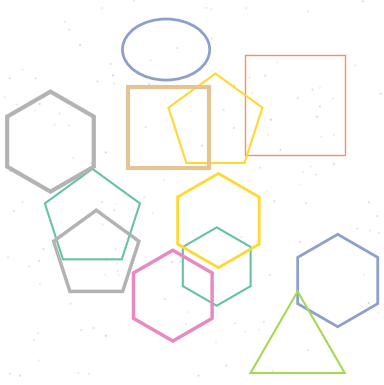[{"shape": "hexagon", "thickness": 1.5, "radius": 0.51, "center": [0.563, 0.308]}, {"shape": "pentagon", "thickness": 1.5, "radius": 0.65, "center": [0.24, 0.432]}, {"shape": "square", "thickness": 1, "radius": 0.65, "center": [0.766, 0.727]}, {"shape": "oval", "thickness": 2, "radius": 0.57, "center": [0.431, 0.871]}, {"shape": "hexagon", "thickness": 2, "radius": 0.6, "center": [0.877, 0.271]}, {"shape": "hexagon", "thickness": 2.5, "radius": 0.59, "center": [0.449, 0.232]}, {"shape": "triangle", "thickness": 1.5, "radius": 0.71, "center": [0.773, 0.102]}, {"shape": "pentagon", "thickness": 1.5, "radius": 0.64, "center": [0.56, 0.681]}, {"shape": "hexagon", "thickness": 2, "radius": 0.61, "center": [0.567, 0.427]}, {"shape": "square", "thickness": 3, "radius": 0.53, "center": [0.437, 0.668]}, {"shape": "pentagon", "thickness": 2.5, "radius": 0.58, "center": [0.25, 0.337]}, {"shape": "hexagon", "thickness": 3, "radius": 0.65, "center": [0.131, 0.632]}]